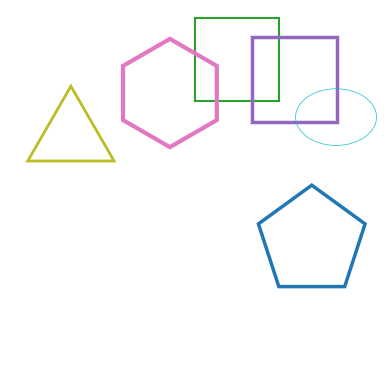[{"shape": "pentagon", "thickness": 2.5, "radius": 0.73, "center": [0.81, 0.373]}, {"shape": "square", "thickness": 1.5, "radius": 0.54, "center": [0.616, 0.845]}, {"shape": "square", "thickness": 2.5, "radius": 0.55, "center": [0.765, 0.794]}, {"shape": "hexagon", "thickness": 3, "radius": 0.7, "center": [0.441, 0.758]}, {"shape": "triangle", "thickness": 2, "radius": 0.65, "center": [0.184, 0.647]}, {"shape": "oval", "thickness": 0.5, "radius": 0.53, "center": [0.873, 0.696]}]